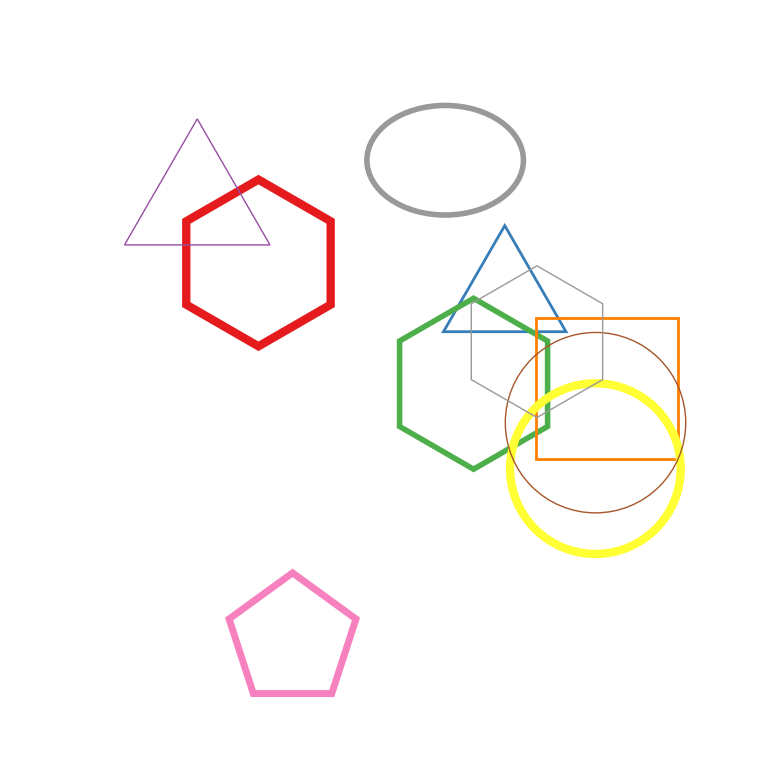[{"shape": "hexagon", "thickness": 3, "radius": 0.54, "center": [0.336, 0.659]}, {"shape": "triangle", "thickness": 1, "radius": 0.46, "center": [0.656, 0.615]}, {"shape": "hexagon", "thickness": 2, "radius": 0.55, "center": [0.615, 0.502]}, {"shape": "triangle", "thickness": 0.5, "radius": 0.55, "center": [0.256, 0.736]}, {"shape": "square", "thickness": 1, "radius": 0.46, "center": [0.788, 0.496]}, {"shape": "circle", "thickness": 3, "radius": 0.55, "center": [0.773, 0.391]}, {"shape": "circle", "thickness": 0.5, "radius": 0.59, "center": [0.773, 0.451]}, {"shape": "pentagon", "thickness": 2.5, "radius": 0.43, "center": [0.38, 0.169]}, {"shape": "hexagon", "thickness": 0.5, "radius": 0.49, "center": [0.697, 0.556]}, {"shape": "oval", "thickness": 2, "radius": 0.51, "center": [0.578, 0.792]}]